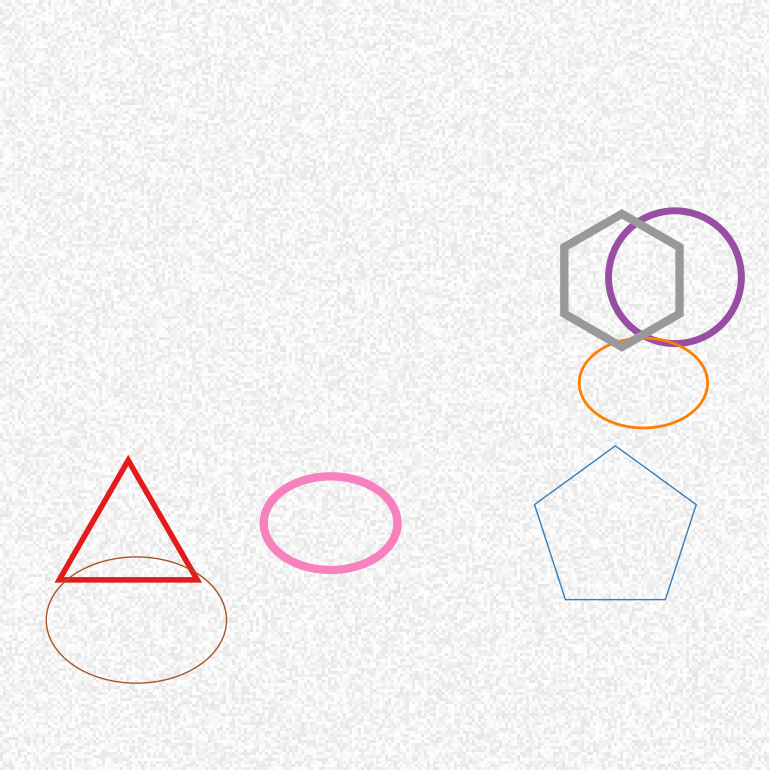[{"shape": "triangle", "thickness": 2, "radius": 0.52, "center": [0.167, 0.299]}, {"shape": "pentagon", "thickness": 0.5, "radius": 0.55, "center": [0.799, 0.311]}, {"shape": "circle", "thickness": 2.5, "radius": 0.43, "center": [0.877, 0.64]}, {"shape": "oval", "thickness": 1, "radius": 0.42, "center": [0.836, 0.503]}, {"shape": "oval", "thickness": 0.5, "radius": 0.59, "center": [0.177, 0.195]}, {"shape": "oval", "thickness": 3, "radius": 0.43, "center": [0.429, 0.321]}, {"shape": "hexagon", "thickness": 3, "radius": 0.43, "center": [0.808, 0.636]}]